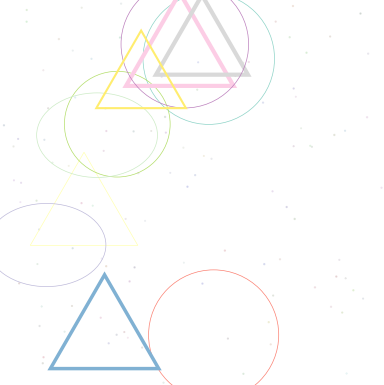[{"shape": "circle", "thickness": 0.5, "radius": 0.85, "center": [0.542, 0.848]}, {"shape": "triangle", "thickness": 0.5, "radius": 0.81, "center": [0.218, 0.443]}, {"shape": "oval", "thickness": 0.5, "radius": 0.77, "center": [0.121, 0.364]}, {"shape": "circle", "thickness": 0.5, "radius": 0.85, "center": [0.555, 0.13]}, {"shape": "triangle", "thickness": 2.5, "radius": 0.81, "center": [0.272, 0.124]}, {"shape": "circle", "thickness": 0.5, "radius": 0.69, "center": [0.305, 0.677]}, {"shape": "triangle", "thickness": 3, "radius": 0.81, "center": [0.467, 0.858]}, {"shape": "triangle", "thickness": 3, "radius": 0.69, "center": [0.525, 0.875]}, {"shape": "circle", "thickness": 0.5, "radius": 0.83, "center": [0.48, 0.885]}, {"shape": "oval", "thickness": 0.5, "radius": 0.78, "center": [0.252, 0.649]}, {"shape": "triangle", "thickness": 1.5, "radius": 0.67, "center": [0.367, 0.786]}]